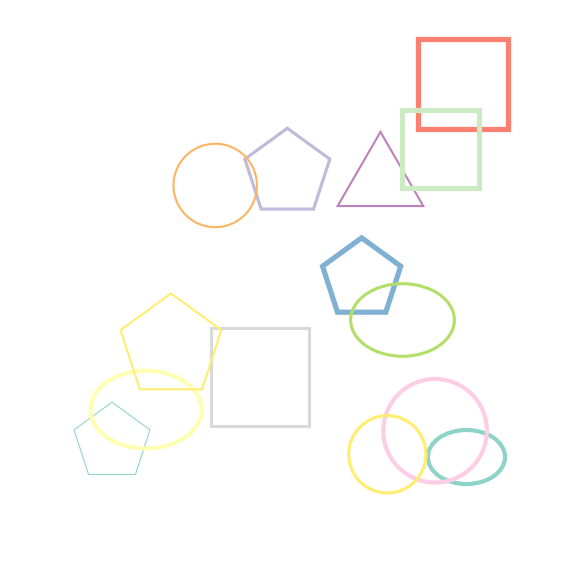[{"shape": "pentagon", "thickness": 0.5, "radius": 0.35, "center": [0.194, 0.234]}, {"shape": "oval", "thickness": 2, "radius": 0.33, "center": [0.808, 0.208]}, {"shape": "oval", "thickness": 2, "radius": 0.48, "center": [0.253, 0.29]}, {"shape": "pentagon", "thickness": 1.5, "radius": 0.39, "center": [0.498, 0.7]}, {"shape": "square", "thickness": 2.5, "radius": 0.39, "center": [0.801, 0.854]}, {"shape": "pentagon", "thickness": 2.5, "radius": 0.36, "center": [0.626, 0.516]}, {"shape": "circle", "thickness": 1, "radius": 0.36, "center": [0.373, 0.678]}, {"shape": "oval", "thickness": 1.5, "radius": 0.45, "center": [0.697, 0.445]}, {"shape": "circle", "thickness": 2, "radius": 0.45, "center": [0.753, 0.253]}, {"shape": "square", "thickness": 1.5, "radius": 0.43, "center": [0.45, 0.346]}, {"shape": "triangle", "thickness": 1, "radius": 0.43, "center": [0.659, 0.685]}, {"shape": "square", "thickness": 2.5, "radius": 0.33, "center": [0.763, 0.741]}, {"shape": "pentagon", "thickness": 1, "radius": 0.46, "center": [0.296, 0.399]}, {"shape": "circle", "thickness": 1.5, "radius": 0.33, "center": [0.671, 0.212]}]